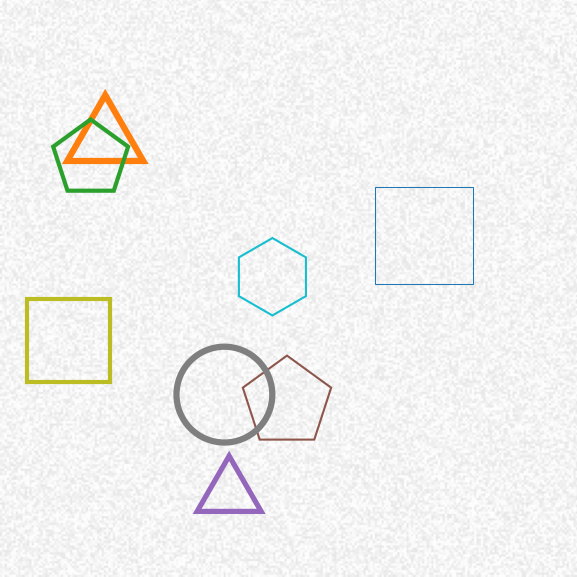[{"shape": "square", "thickness": 0.5, "radius": 0.42, "center": [0.734, 0.591]}, {"shape": "triangle", "thickness": 3, "radius": 0.38, "center": [0.182, 0.758]}, {"shape": "pentagon", "thickness": 2, "radius": 0.34, "center": [0.157, 0.724]}, {"shape": "triangle", "thickness": 2.5, "radius": 0.32, "center": [0.397, 0.146]}, {"shape": "pentagon", "thickness": 1, "radius": 0.4, "center": [0.497, 0.303]}, {"shape": "circle", "thickness": 3, "radius": 0.41, "center": [0.389, 0.316]}, {"shape": "square", "thickness": 2, "radius": 0.36, "center": [0.119, 0.41]}, {"shape": "hexagon", "thickness": 1, "radius": 0.34, "center": [0.472, 0.52]}]